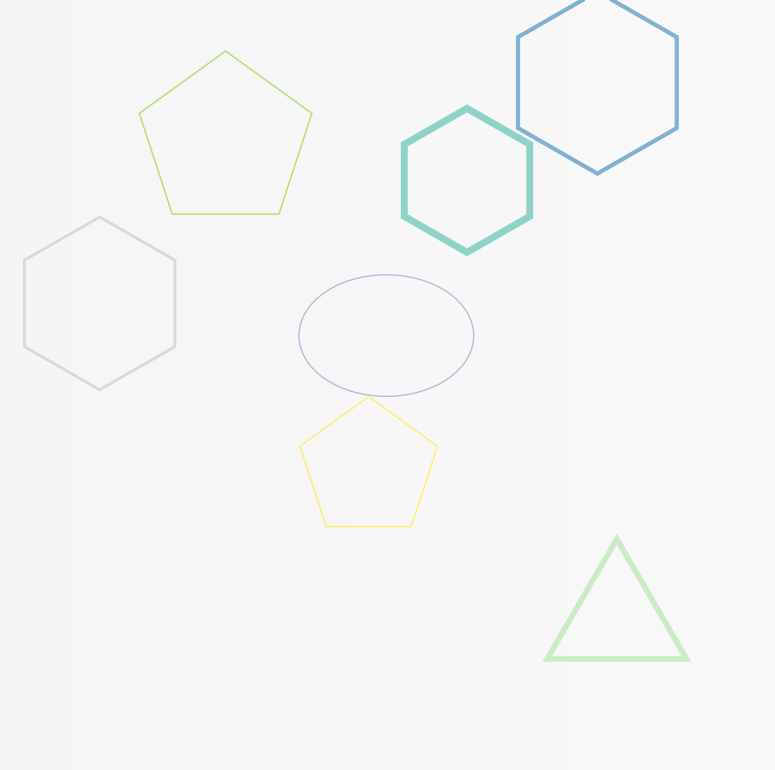[{"shape": "hexagon", "thickness": 2.5, "radius": 0.47, "center": [0.603, 0.766]}, {"shape": "oval", "thickness": 0.5, "radius": 0.56, "center": [0.498, 0.564]}, {"shape": "hexagon", "thickness": 1.5, "radius": 0.59, "center": [0.771, 0.893]}, {"shape": "pentagon", "thickness": 0.5, "radius": 0.59, "center": [0.291, 0.817]}, {"shape": "hexagon", "thickness": 1, "radius": 0.56, "center": [0.129, 0.606]}, {"shape": "triangle", "thickness": 2, "radius": 0.52, "center": [0.796, 0.196]}, {"shape": "pentagon", "thickness": 0.5, "radius": 0.47, "center": [0.476, 0.392]}]